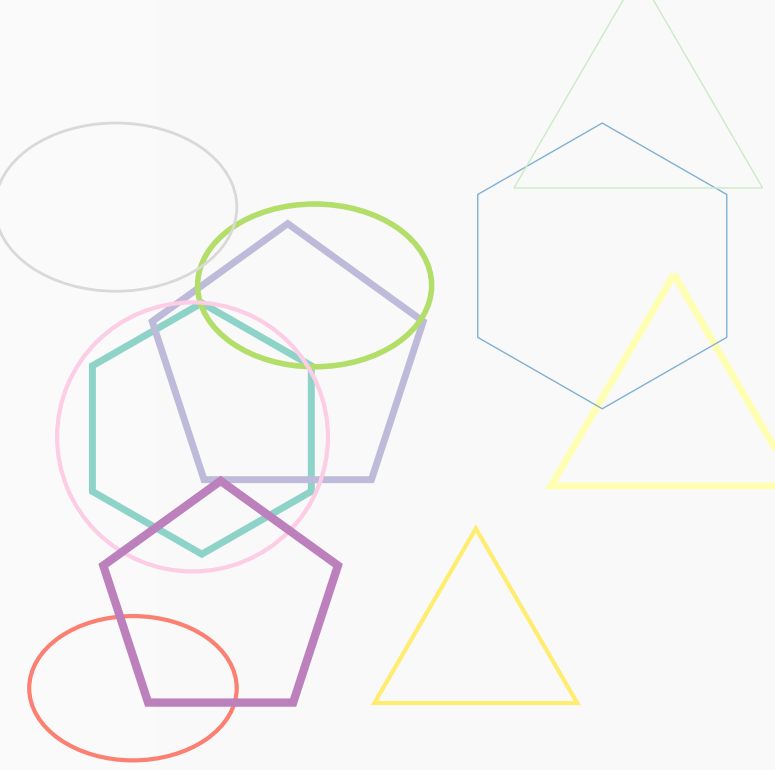[{"shape": "hexagon", "thickness": 2.5, "radius": 0.82, "center": [0.26, 0.443]}, {"shape": "triangle", "thickness": 2.5, "radius": 0.92, "center": [0.87, 0.46]}, {"shape": "pentagon", "thickness": 2.5, "radius": 0.92, "center": [0.371, 0.526]}, {"shape": "oval", "thickness": 1.5, "radius": 0.67, "center": [0.172, 0.106]}, {"shape": "hexagon", "thickness": 0.5, "radius": 0.93, "center": [0.777, 0.655]}, {"shape": "oval", "thickness": 2, "radius": 0.75, "center": [0.406, 0.629]}, {"shape": "circle", "thickness": 1.5, "radius": 0.87, "center": [0.248, 0.433]}, {"shape": "oval", "thickness": 1, "radius": 0.78, "center": [0.15, 0.731]}, {"shape": "pentagon", "thickness": 3, "radius": 0.8, "center": [0.285, 0.216]}, {"shape": "triangle", "thickness": 0.5, "radius": 0.93, "center": [0.824, 0.849]}, {"shape": "triangle", "thickness": 1.5, "radius": 0.76, "center": [0.614, 0.163]}]